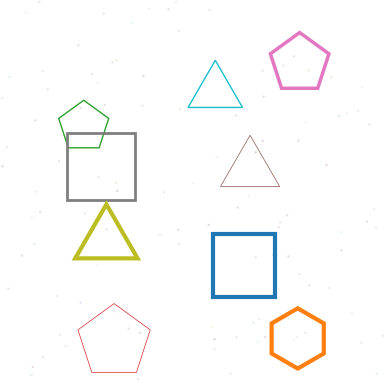[{"shape": "square", "thickness": 3, "radius": 0.41, "center": [0.634, 0.311]}, {"shape": "hexagon", "thickness": 3, "radius": 0.39, "center": [0.773, 0.121]}, {"shape": "pentagon", "thickness": 1, "radius": 0.34, "center": [0.217, 0.671]}, {"shape": "pentagon", "thickness": 0.5, "radius": 0.49, "center": [0.296, 0.113]}, {"shape": "triangle", "thickness": 0.5, "radius": 0.44, "center": [0.65, 0.56]}, {"shape": "pentagon", "thickness": 2.5, "radius": 0.4, "center": [0.778, 0.835]}, {"shape": "square", "thickness": 2, "radius": 0.44, "center": [0.262, 0.567]}, {"shape": "triangle", "thickness": 3, "radius": 0.47, "center": [0.276, 0.376]}, {"shape": "triangle", "thickness": 1, "radius": 0.41, "center": [0.559, 0.762]}]